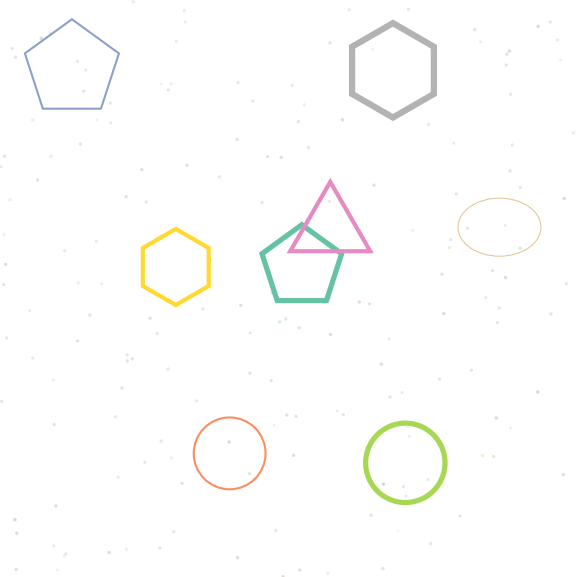[{"shape": "pentagon", "thickness": 2.5, "radius": 0.36, "center": [0.523, 0.537]}, {"shape": "circle", "thickness": 1, "radius": 0.31, "center": [0.398, 0.214]}, {"shape": "pentagon", "thickness": 1, "radius": 0.43, "center": [0.125, 0.88]}, {"shape": "triangle", "thickness": 2, "radius": 0.4, "center": [0.572, 0.604]}, {"shape": "circle", "thickness": 2.5, "radius": 0.34, "center": [0.702, 0.198]}, {"shape": "hexagon", "thickness": 2, "radius": 0.33, "center": [0.304, 0.537]}, {"shape": "oval", "thickness": 0.5, "radius": 0.36, "center": [0.865, 0.606]}, {"shape": "hexagon", "thickness": 3, "radius": 0.41, "center": [0.68, 0.877]}]